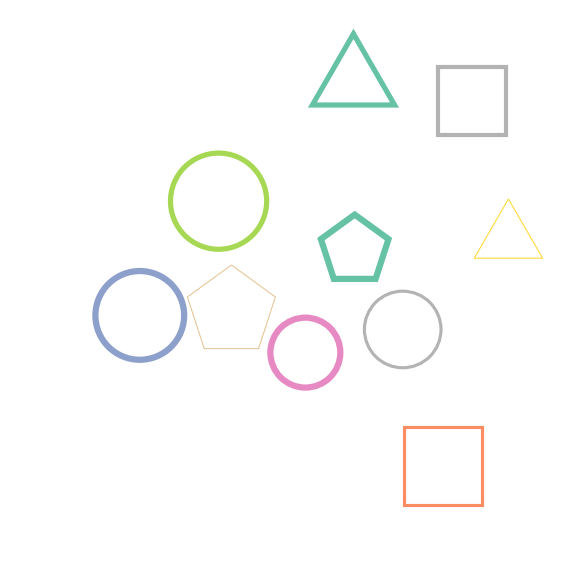[{"shape": "pentagon", "thickness": 3, "radius": 0.31, "center": [0.614, 0.566]}, {"shape": "triangle", "thickness": 2.5, "radius": 0.41, "center": [0.612, 0.858]}, {"shape": "square", "thickness": 1.5, "radius": 0.34, "center": [0.767, 0.193]}, {"shape": "circle", "thickness": 3, "radius": 0.38, "center": [0.242, 0.453]}, {"shape": "circle", "thickness": 3, "radius": 0.3, "center": [0.529, 0.389]}, {"shape": "circle", "thickness": 2.5, "radius": 0.42, "center": [0.378, 0.651]}, {"shape": "triangle", "thickness": 0.5, "radius": 0.34, "center": [0.88, 0.586]}, {"shape": "pentagon", "thickness": 0.5, "radius": 0.4, "center": [0.401, 0.46]}, {"shape": "square", "thickness": 2, "radius": 0.29, "center": [0.817, 0.824]}, {"shape": "circle", "thickness": 1.5, "radius": 0.33, "center": [0.697, 0.429]}]